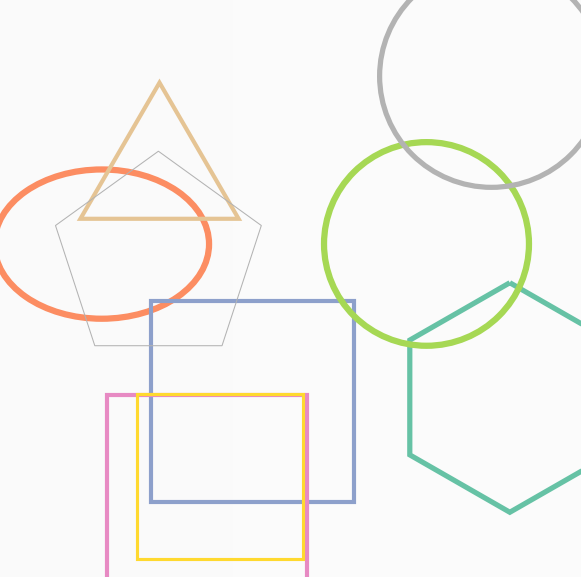[{"shape": "hexagon", "thickness": 2.5, "radius": 0.99, "center": [0.877, 0.311]}, {"shape": "oval", "thickness": 3, "radius": 0.92, "center": [0.175, 0.576]}, {"shape": "square", "thickness": 2, "radius": 0.87, "center": [0.435, 0.304]}, {"shape": "square", "thickness": 2, "radius": 0.86, "center": [0.356, 0.142]}, {"shape": "circle", "thickness": 3, "radius": 0.88, "center": [0.734, 0.577]}, {"shape": "square", "thickness": 1.5, "radius": 0.71, "center": [0.378, 0.173]}, {"shape": "triangle", "thickness": 2, "radius": 0.79, "center": [0.274, 0.699]}, {"shape": "circle", "thickness": 2.5, "radius": 0.96, "center": [0.846, 0.867]}, {"shape": "pentagon", "thickness": 0.5, "radius": 0.93, "center": [0.273, 0.551]}]